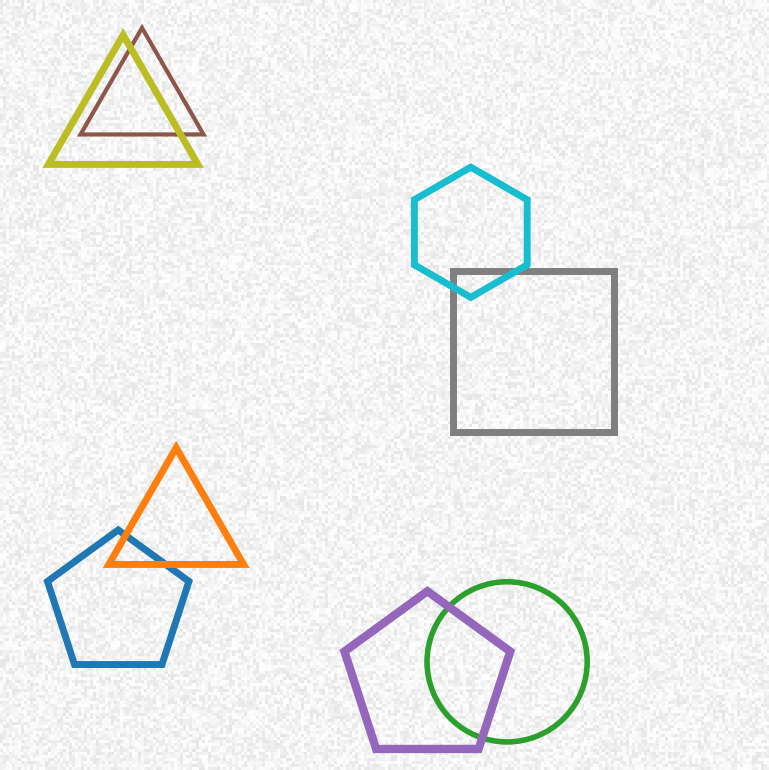[{"shape": "pentagon", "thickness": 2.5, "radius": 0.48, "center": [0.154, 0.215]}, {"shape": "triangle", "thickness": 2.5, "radius": 0.51, "center": [0.229, 0.317]}, {"shape": "circle", "thickness": 2, "radius": 0.52, "center": [0.659, 0.14]}, {"shape": "pentagon", "thickness": 3, "radius": 0.57, "center": [0.555, 0.119]}, {"shape": "triangle", "thickness": 1.5, "radius": 0.46, "center": [0.184, 0.872]}, {"shape": "square", "thickness": 2.5, "radius": 0.52, "center": [0.693, 0.543]}, {"shape": "triangle", "thickness": 2.5, "radius": 0.56, "center": [0.16, 0.843]}, {"shape": "hexagon", "thickness": 2.5, "radius": 0.42, "center": [0.611, 0.698]}]